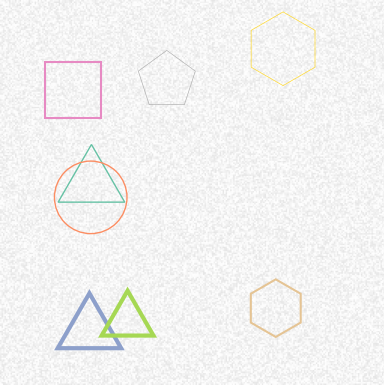[{"shape": "triangle", "thickness": 1, "radius": 0.5, "center": [0.238, 0.525]}, {"shape": "circle", "thickness": 1, "radius": 0.47, "center": [0.236, 0.487]}, {"shape": "triangle", "thickness": 3, "radius": 0.48, "center": [0.232, 0.143]}, {"shape": "square", "thickness": 1.5, "radius": 0.37, "center": [0.19, 0.766]}, {"shape": "triangle", "thickness": 3, "radius": 0.39, "center": [0.331, 0.167]}, {"shape": "hexagon", "thickness": 0.5, "radius": 0.48, "center": [0.735, 0.873]}, {"shape": "hexagon", "thickness": 1.5, "radius": 0.37, "center": [0.716, 0.2]}, {"shape": "pentagon", "thickness": 0.5, "radius": 0.39, "center": [0.433, 0.791]}]